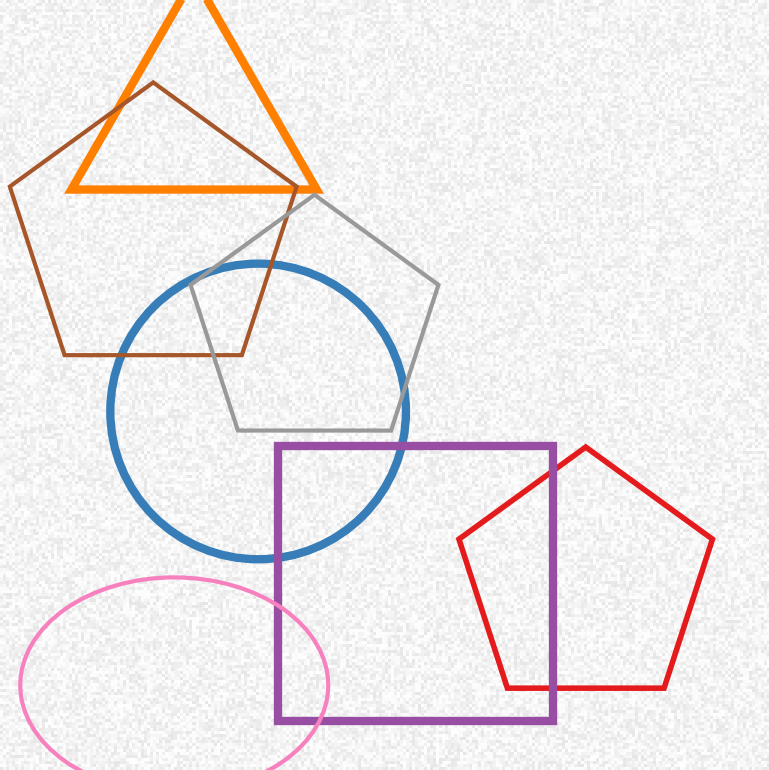[{"shape": "pentagon", "thickness": 2, "radius": 0.87, "center": [0.761, 0.246]}, {"shape": "circle", "thickness": 3, "radius": 0.96, "center": [0.335, 0.466]}, {"shape": "square", "thickness": 3, "radius": 0.89, "center": [0.539, 0.242]}, {"shape": "triangle", "thickness": 3, "radius": 0.92, "center": [0.252, 0.846]}, {"shape": "pentagon", "thickness": 1.5, "radius": 0.98, "center": [0.199, 0.697]}, {"shape": "oval", "thickness": 1.5, "radius": 1.0, "center": [0.226, 0.11]}, {"shape": "pentagon", "thickness": 1.5, "radius": 0.85, "center": [0.408, 0.578]}]